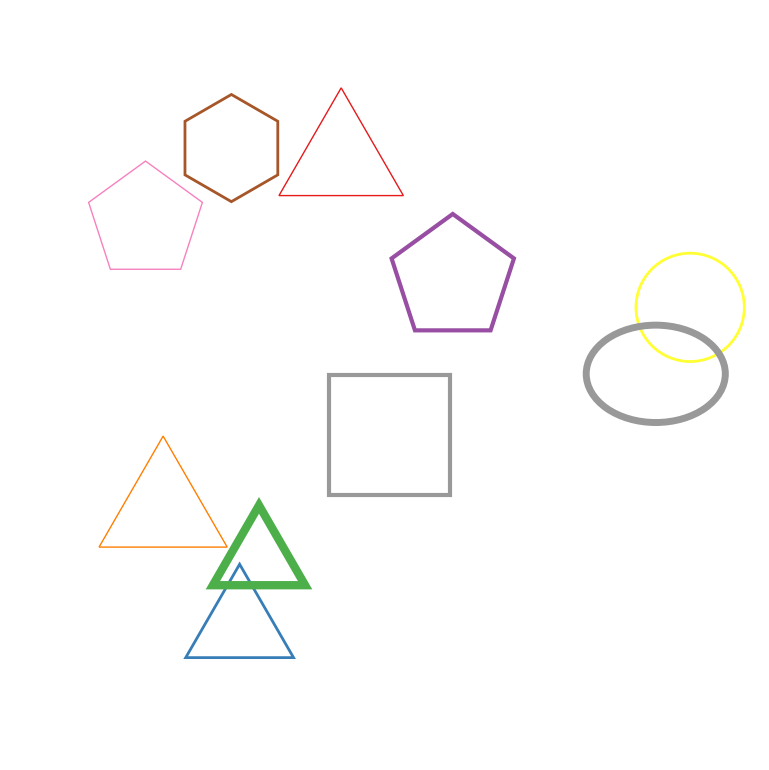[{"shape": "triangle", "thickness": 0.5, "radius": 0.47, "center": [0.443, 0.793]}, {"shape": "triangle", "thickness": 1, "radius": 0.4, "center": [0.311, 0.186]}, {"shape": "triangle", "thickness": 3, "radius": 0.35, "center": [0.336, 0.275]}, {"shape": "pentagon", "thickness": 1.5, "radius": 0.42, "center": [0.588, 0.639]}, {"shape": "triangle", "thickness": 0.5, "radius": 0.48, "center": [0.212, 0.338]}, {"shape": "circle", "thickness": 1, "radius": 0.35, "center": [0.896, 0.601]}, {"shape": "hexagon", "thickness": 1, "radius": 0.35, "center": [0.301, 0.808]}, {"shape": "pentagon", "thickness": 0.5, "radius": 0.39, "center": [0.189, 0.713]}, {"shape": "square", "thickness": 1.5, "radius": 0.39, "center": [0.506, 0.435]}, {"shape": "oval", "thickness": 2.5, "radius": 0.45, "center": [0.852, 0.515]}]